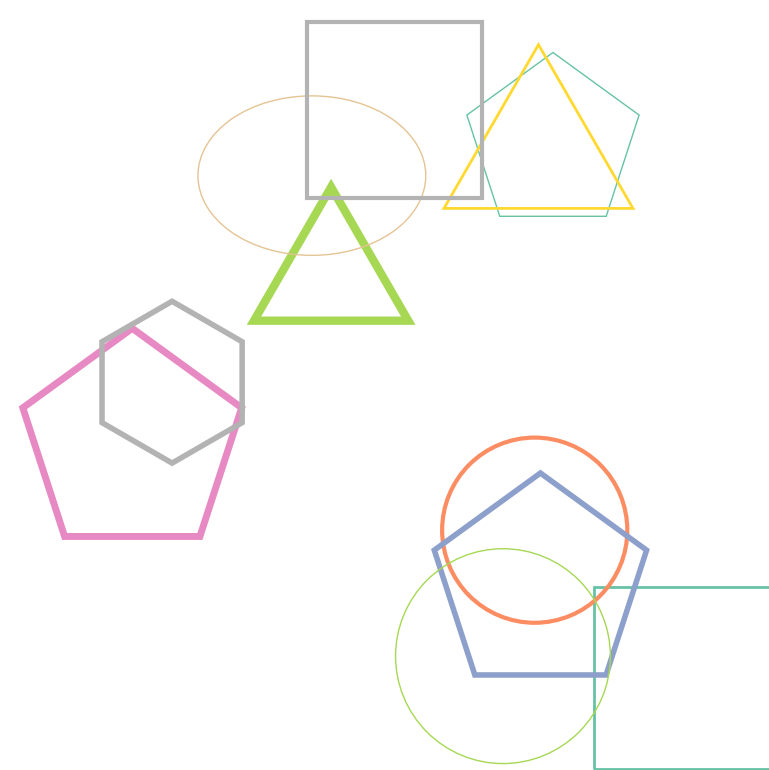[{"shape": "square", "thickness": 1, "radius": 0.59, "center": [0.889, 0.119]}, {"shape": "pentagon", "thickness": 0.5, "radius": 0.59, "center": [0.718, 0.814]}, {"shape": "circle", "thickness": 1.5, "radius": 0.6, "center": [0.694, 0.311]}, {"shape": "pentagon", "thickness": 2, "radius": 0.72, "center": [0.702, 0.241]}, {"shape": "pentagon", "thickness": 2.5, "radius": 0.75, "center": [0.172, 0.424]}, {"shape": "circle", "thickness": 0.5, "radius": 0.7, "center": [0.653, 0.148]}, {"shape": "triangle", "thickness": 3, "radius": 0.58, "center": [0.43, 0.641]}, {"shape": "triangle", "thickness": 1, "radius": 0.71, "center": [0.699, 0.8]}, {"shape": "oval", "thickness": 0.5, "radius": 0.74, "center": [0.405, 0.772]}, {"shape": "square", "thickness": 1.5, "radius": 0.57, "center": [0.512, 0.857]}, {"shape": "hexagon", "thickness": 2, "radius": 0.53, "center": [0.223, 0.504]}]